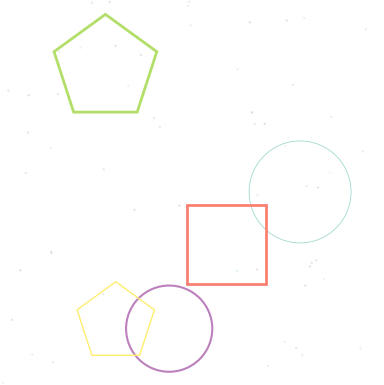[{"shape": "circle", "thickness": 0.5, "radius": 0.66, "center": [0.779, 0.501]}, {"shape": "square", "thickness": 2, "radius": 0.51, "center": [0.588, 0.366]}, {"shape": "pentagon", "thickness": 2, "radius": 0.7, "center": [0.274, 0.822]}, {"shape": "circle", "thickness": 1.5, "radius": 0.56, "center": [0.439, 0.146]}, {"shape": "pentagon", "thickness": 1, "radius": 0.53, "center": [0.301, 0.163]}]